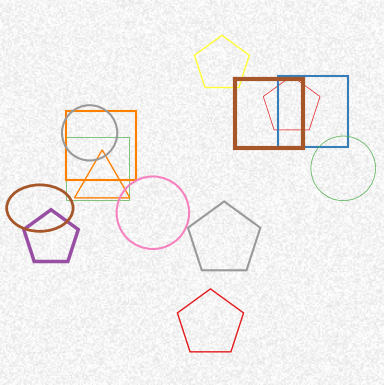[{"shape": "pentagon", "thickness": 1, "radius": 0.45, "center": [0.547, 0.159]}, {"shape": "pentagon", "thickness": 0.5, "radius": 0.39, "center": [0.758, 0.725]}, {"shape": "square", "thickness": 1.5, "radius": 0.46, "center": [0.813, 0.71]}, {"shape": "square", "thickness": 0.5, "radius": 0.41, "center": [0.253, 0.563]}, {"shape": "circle", "thickness": 0.5, "radius": 0.42, "center": [0.892, 0.563]}, {"shape": "pentagon", "thickness": 2.5, "radius": 0.37, "center": [0.133, 0.381]}, {"shape": "triangle", "thickness": 1, "radius": 0.42, "center": [0.265, 0.528]}, {"shape": "square", "thickness": 1.5, "radius": 0.45, "center": [0.262, 0.622]}, {"shape": "pentagon", "thickness": 1, "radius": 0.37, "center": [0.576, 0.833]}, {"shape": "square", "thickness": 3, "radius": 0.45, "center": [0.699, 0.706]}, {"shape": "oval", "thickness": 2, "radius": 0.43, "center": [0.104, 0.459]}, {"shape": "circle", "thickness": 1.5, "radius": 0.47, "center": [0.397, 0.447]}, {"shape": "circle", "thickness": 1.5, "radius": 0.36, "center": [0.233, 0.655]}, {"shape": "pentagon", "thickness": 1.5, "radius": 0.49, "center": [0.582, 0.378]}]